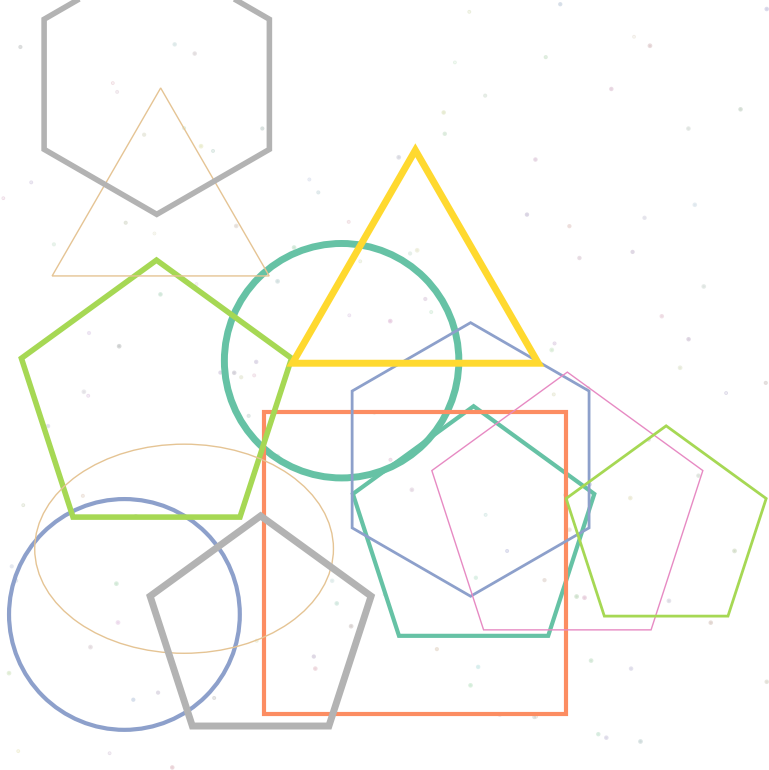[{"shape": "pentagon", "thickness": 1.5, "radius": 0.82, "center": [0.615, 0.308]}, {"shape": "circle", "thickness": 2.5, "radius": 0.76, "center": [0.444, 0.532]}, {"shape": "square", "thickness": 1.5, "radius": 0.98, "center": [0.539, 0.269]}, {"shape": "circle", "thickness": 1.5, "radius": 0.75, "center": [0.162, 0.202]}, {"shape": "hexagon", "thickness": 1, "radius": 0.89, "center": [0.611, 0.403]}, {"shape": "pentagon", "thickness": 0.5, "radius": 0.93, "center": [0.737, 0.332]}, {"shape": "pentagon", "thickness": 2, "radius": 0.92, "center": [0.203, 0.478]}, {"shape": "pentagon", "thickness": 1, "radius": 0.68, "center": [0.865, 0.31]}, {"shape": "triangle", "thickness": 2.5, "radius": 0.92, "center": [0.539, 0.62]}, {"shape": "oval", "thickness": 0.5, "radius": 0.97, "center": [0.239, 0.287]}, {"shape": "triangle", "thickness": 0.5, "radius": 0.81, "center": [0.209, 0.723]}, {"shape": "pentagon", "thickness": 2.5, "radius": 0.75, "center": [0.338, 0.179]}, {"shape": "hexagon", "thickness": 2, "radius": 0.84, "center": [0.204, 0.891]}]